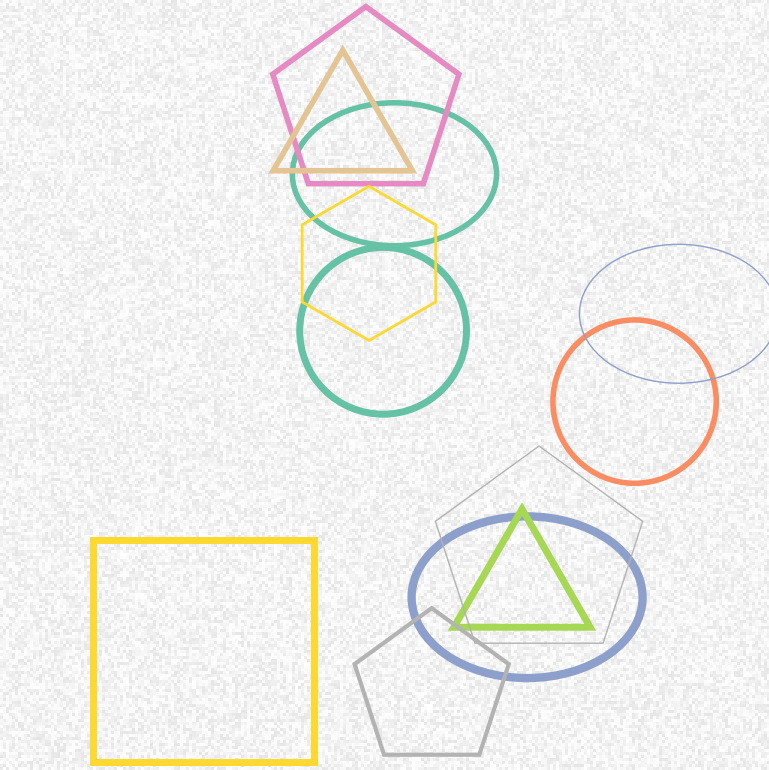[{"shape": "oval", "thickness": 2, "radius": 0.66, "center": [0.512, 0.774]}, {"shape": "circle", "thickness": 2.5, "radius": 0.54, "center": [0.498, 0.57]}, {"shape": "circle", "thickness": 2, "radius": 0.53, "center": [0.824, 0.478]}, {"shape": "oval", "thickness": 0.5, "radius": 0.64, "center": [0.881, 0.593]}, {"shape": "oval", "thickness": 3, "radius": 0.75, "center": [0.685, 0.224]}, {"shape": "pentagon", "thickness": 2, "radius": 0.64, "center": [0.475, 0.864]}, {"shape": "triangle", "thickness": 2.5, "radius": 0.51, "center": [0.678, 0.237]}, {"shape": "square", "thickness": 2.5, "radius": 0.72, "center": [0.264, 0.154]}, {"shape": "hexagon", "thickness": 1, "radius": 0.5, "center": [0.479, 0.658]}, {"shape": "triangle", "thickness": 2, "radius": 0.52, "center": [0.445, 0.83]}, {"shape": "pentagon", "thickness": 0.5, "radius": 0.71, "center": [0.7, 0.279]}, {"shape": "pentagon", "thickness": 1.5, "radius": 0.53, "center": [0.561, 0.105]}]